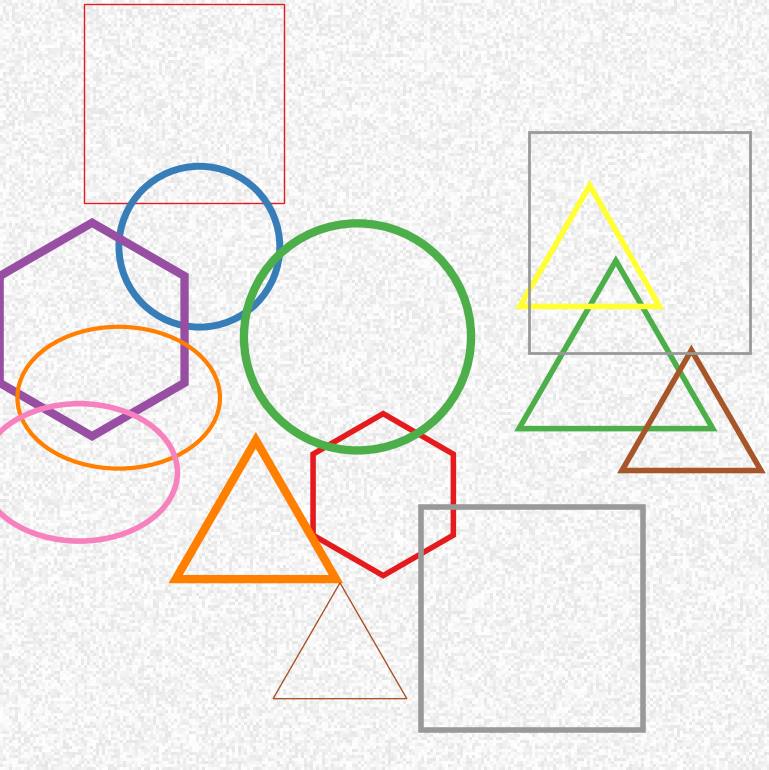[{"shape": "hexagon", "thickness": 2, "radius": 0.53, "center": [0.498, 0.358]}, {"shape": "square", "thickness": 0.5, "radius": 0.65, "center": [0.239, 0.866]}, {"shape": "circle", "thickness": 2.5, "radius": 0.52, "center": [0.259, 0.68]}, {"shape": "triangle", "thickness": 2, "radius": 0.73, "center": [0.8, 0.516]}, {"shape": "circle", "thickness": 3, "radius": 0.74, "center": [0.464, 0.562]}, {"shape": "hexagon", "thickness": 3, "radius": 0.69, "center": [0.12, 0.572]}, {"shape": "oval", "thickness": 1.5, "radius": 0.66, "center": [0.154, 0.484]}, {"shape": "triangle", "thickness": 3, "radius": 0.6, "center": [0.332, 0.308]}, {"shape": "triangle", "thickness": 2, "radius": 0.52, "center": [0.766, 0.654]}, {"shape": "triangle", "thickness": 0.5, "radius": 0.5, "center": [0.442, 0.143]}, {"shape": "triangle", "thickness": 2, "radius": 0.52, "center": [0.898, 0.441]}, {"shape": "oval", "thickness": 2, "radius": 0.64, "center": [0.103, 0.387]}, {"shape": "square", "thickness": 1, "radius": 0.72, "center": [0.83, 0.685]}, {"shape": "square", "thickness": 2, "radius": 0.72, "center": [0.691, 0.197]}]